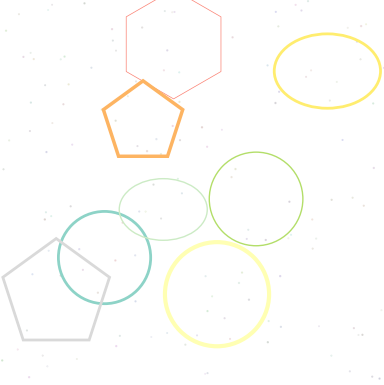[{"shape": "circle", "thickness": 2, "radius": 0.6, "center": [0.272, 0.331]}, {"shape": "circle", "thickness": 3, "radius": 0.68, "center": [0.564, 0.236]}, {"shape": "hexagon", "thickness": 0.5, "radius": 0.71, "center": [0.451, 0.885]}, {"shape": "pentagon", "thickness": 2.5, "radius": 0.54, "center": [0.372, 0.682]}, {"shape": "circle", "thickness": 1, "radius": 0.61, "center": [0.665, 0.483]}, {"shape": "pentagon", "thickness": 2, "radius": 0.73, "center": [0.146, 0.235]}, {"shape": "oval", "thickness": 1, "radius": 0.57, "center": [0.424, 0.456]}, {"shape": "oval", "thickness": 2, "radius": 0.69, "center": [0.85, 0.815]}]